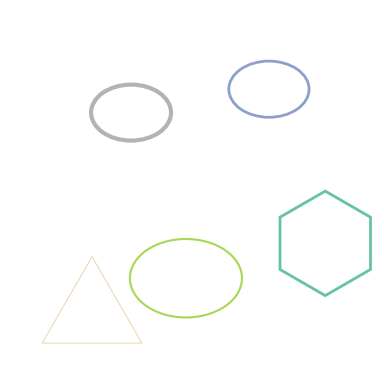[{"shape": "hexagon", "thickness": 2, "radius": 0.68, "center": [0.845, 0.368]}, {"shape": "oval", "thickness": 2, "radius": 0.52, "center": [0.699, 0.768]}, {"shape": "oval", "thickness": 1.5, "radius": 0.73, "center": [0.483, 0.277]}, {"shape": "triangle", "thickness": 0.5, "radius": 0.75, "center": [0.239, 0.184]}, {"shape": "oval", "thickness": 3, "radius": 0.52, "center": [0.34, 0.708]}]